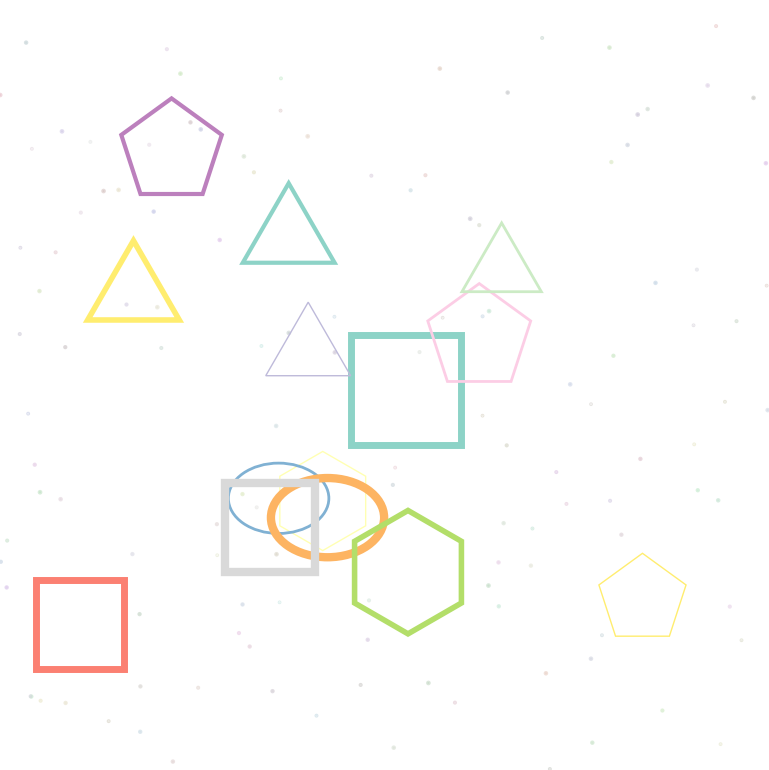[{"shape": "square", "thickness": 2.5, "radius": 0.36, "center": [0.527, 0.494]}, {"shape": "triangle", "thickness": 1.5, "radius": 0.34, "center": [0.375, 0.693]}, {"shape": "hexagon", "thickness": 0.5, "radius": 0.32, "center": [0.419, 0.349]}, {"shape": "triangle", "thickness": 0.5, "radius": 0.32, "center": [0.4, 0.544]}, {"shape": "square", "thickness": 2.5, "radius": 0.29, "center": [0.104, 0.189]}, {"shape": "oval", "thickness": 1, "radius": 0.33, "center": [0.362, 0.353]}, {"shape": "oval", "thickness": 3, "radius": 0.37, "center": [0.425, 0.328]}, {"shape": "hexagon", "thickness": 2, "radius": 0.4, "center": [0.53, 0.257]}, {"shape": "pentagon", "thickness": 1, "radius": 0.35, "center": [0.622, 0.561]}, {"shape": "square", "thickness": 3, "radius": 0.29, "center": [0.351, 0.315]}, {"shape": "pentagon", "thickness": 1.5, "radius": 0.34, "center": [0.223, 0.804]}, {"shape": "triangle", "thickness": 1, "radius": 0.3, "center": [0.652, 0.651]}, {"shape": "pentagon", "thickness": 0.5, "radius": 0.3, "center": [0.834, 0.222]}, {"shape": "triangle", "thickness": 2, "radius": 0.34, "center": [0.173, 0.619]}]